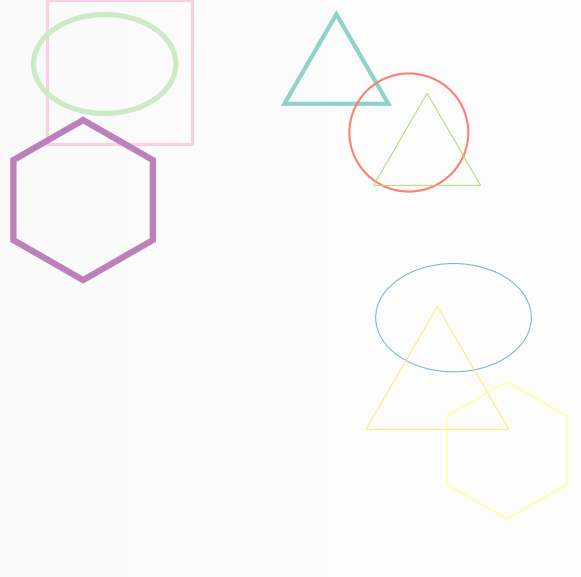[{"shape": "triangle", "thickness": 2, "radius": 0.52, "center": [0.579, 0.871]}, {"shape": "hexagon", "thickness": 1, "radius": 0.59, "center": [0.872, 0.219]}, {"shape": "circle", "thickness": 1, "radius": 0.51, "center": [0.703, 0.77]}, {"shape": "oval", "thickness": 0.5, "radius": 0.67, "center": [0.78, 0.449]}, {"shape": "triangle", "thickness": 0.5, "radius": 0.53, "center": [0.735, 0.731]}, {"shape": "square", "thickness": 1.5, "radius": 0.62, "center": [0.206, 0.874]}, {"shape": "hexagon", "thickness": 3, "radius": 0.69, "center": [0.143, 0.653]}, {"shape": "oval", "thickness": 2.5, "radius": 0.61, "center": [0.18, 0.888]}, {"shape": "triangle", "thickness": 0.5, "radius": 0.71, "center": [0.753, 0.326]}]